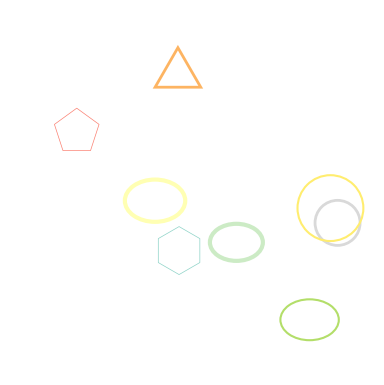[{"shape": "hexagon", "thickness": 0.5, "radius": 0.31, "center": [0.465, 0.349]}, {"shape": "oval", "thickness": 3, "radius": 0.39, "center": [0.403, 0.479]}, {"shape": "pentagon", "thickness": 0.5, "radius": 0.3, "center": [0.199, 0.658]}, {"shape": "triangle", "thickness": 2, "radius": 0.34, "center": [0.462, 0.808]}, {"shape": "oval", "thickness": 1.5, "radius": 0.38, "center": [0.804, 0.169]}, {"shape": "circle", "thickness": 2, "radius": 0.29, "center": [0.877, 0.421]}, {"shape": "oval", "thickness": 3, "radius": 0.34, "center": [0.614, 0.371]}, {"shape": "circle", "thickness": 1.5, "radius": 0.43, "center": [0.858, 0.459]}]